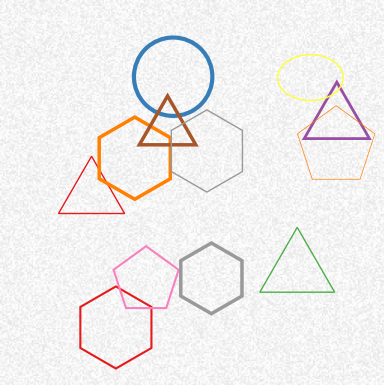[{"shape": "triangle", "thickness": 1, "radius": 0.5, "center": [0.238, 0.495]}, {"shape": "hexagon", "thickness": 1.5, "radius": 0.53, "center": [0.301, 0.149]}, {"shape": "circle", "thickness": 3, "radius": 0.51, "center": [0.45, 0.801]}, {"shape": "triangle", "thickness": 1, "radius": 0.56, "center": [0.772, 0.297]}, {"shape": "triangle", "thickness": 2, "radius": 0.49, "center": [0.875, 0.689]}, {"shape": "hexagon", "thickness": 2.5, "radius": 0.53, "center": [0.35, 0.589]}, {"shape": "pentagon", "thickness": 0.5, "radius": 0.53, "center": [0.873, 0.62]}, {"shape": "oval", "thickness": 1, "radius": 0.43, "center": [0.806, 0.798]}, {"shape": "triangle", "thickness": 2.5, "radius": 0.42, "center": [0.435, 0.666]}, {"shape": "pentagon", "thickness": 1.5, "radius": 0.44, "center": [0.379, 0.272]}, {"shape": "hexagon", "thickness": 2.5, "radius": 0.46, "center": [0.549, 0.277]}, {"shape": "hexagon", "thickness": 1, "radius": 0.53, "center": [0.537, 0.608]}]